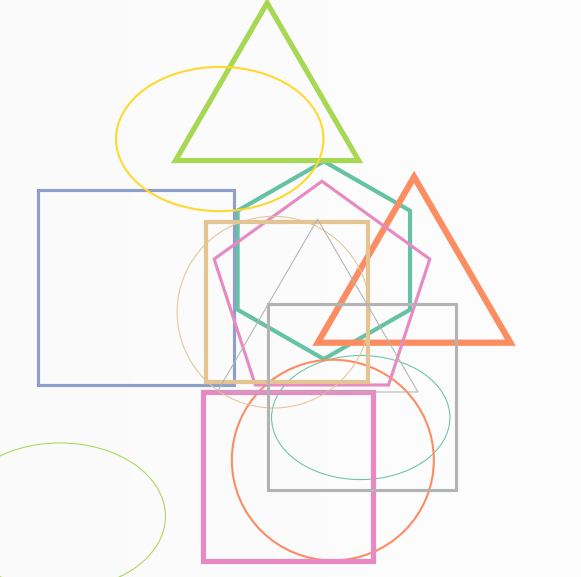[{"shape": "hexagon", "thickness": 2, "radius": 0.86, "center": [0.557, 0.549]}, {"shape": "oval", "thickness": 0.5, "radius": 0.77, "center": [0.621, 0.276]}, {"shape": "triangle", "thickness": 3, "radius": 0.96, "center": [0.712, 0.501]}, {"shape": "circle", "thickness": 1, "radius": 0.87, "center": [0.573, 0.202]}, {"shape": "square", "thickness": 1.5, "radius": 0.84, "center": [0.233, 0.502]}, {"shape": "square", "thickness": 2.5, "radius": 0.73, "center": [0.496, 0.174]}, {"shape": "pentagon", "thickness": 1.5, "radius": 0.97, "center": [0.554, 0.49]}, {"shape": "oval", "thickness": 0.5, "radius": 0.91, "center": [0.103, 0.105]}, {"shape": "triangle", "thickness": 2.5, "radius": 0.91, "center": [0.46, 0.812]}, {"shape": "oval", "thickness": 1, "radius": 0.89, "center": [0.378, 0.758]}, {"shape": "circle", "thickness": 0.5, "radius": 0.83, "center": [0.471, 0.459]}, {"shape": "square", "thickness": 2, "radius": 0.69, "center": [0.494, 0.476]}, {"shape": "triangle", "thickness": 0.5, "radius": 1.0, "center": [0.546, 0.42]}, {"shape": "square", "thickness": 1.5, "radius": 0.81, "center": [0.623, 0.311]}]